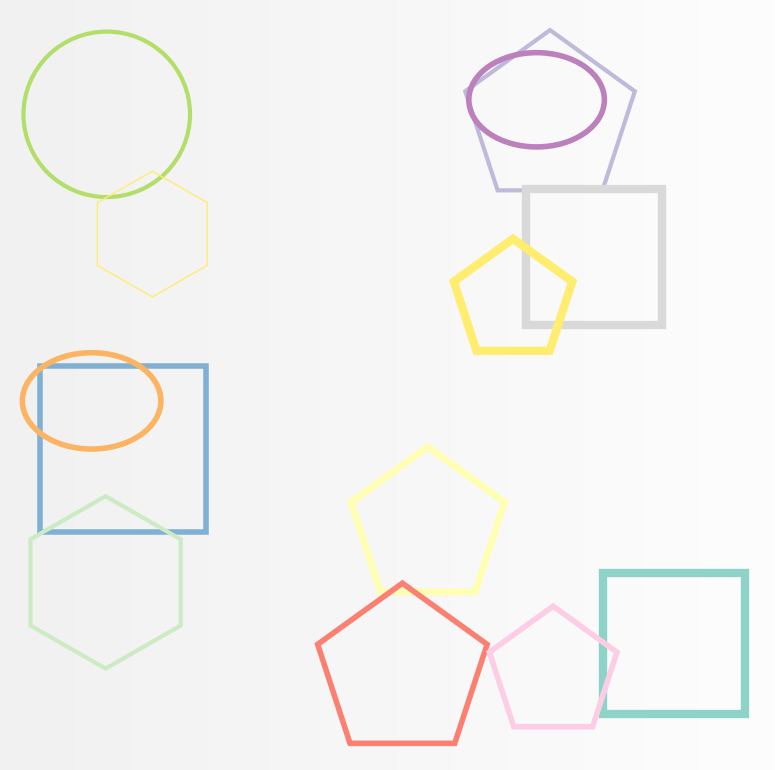[{"shape": "square", "thickness": 3, "radius": 0.46, "center": [0.869, 0.164]}, {"shape": "pentagon", "thickness": 2.5, "radius": 0.52, "center": [0.552, 0.316]}, {"shape": "pentagon", "thickness": 1.5, "radius": 0.58, "center": [0.71, 0.846]}, {"shape": "pentagon", "thickness": 2, "radius": 0.57, "center": [0.519, 0.128]}, {"shape": "square", "thickness": 2, "radius": 0.54, "center": [0.159, 0.417]}, {"shape": "oval", "thickness": 2, "radius": 0.45, "center": [0.118, 0.479]}, {"shape": "circle", "thickness": 1.5, "radius": 0.54, "center": [0.138, 0.852]}, {"shape": "pentagon", "thickness": 2, "radius": 0.43, "center": [0.714, 0.126]}, {"shape": "square", "thickness": 3, "radius": 0.44, "center": [0.766, 0.666]}, {"shape": "oval", "thickness": 2, "radius": 0.44, "center": [0.692, 0.87]}, {"shape": "hexagon", "thickness": 1.5, "radius": 0.56, "center": [0.136, 0.244]}, {"shape": "hexagon", "thickness": 0.5, "radius": 0.41, "center": [0.196, 0.696]}, {"shape": "pentagon", "thickness": 3, "radius": 0.4, "center": [0.662, 0.609]}]